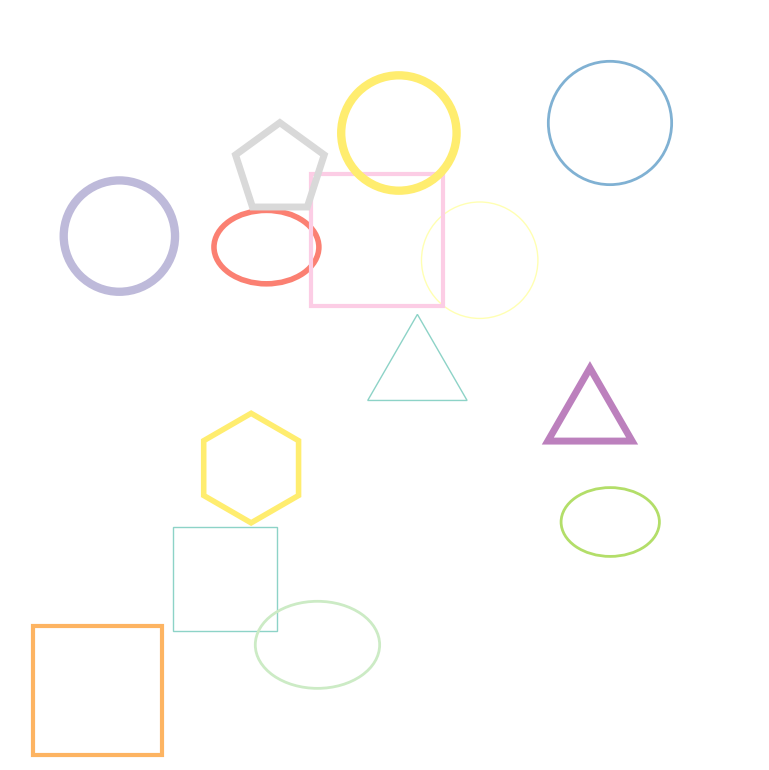[{"shape": "square", "thickness": 0.5, "radius": 0.34, "center": [0.292, 0.248]}, {"shape": "triangle", "thickness": 0.5, "radius": 0.37, "center": [0.542, 0.517]}, {"shape": "circle", "thickness": 0.5, "radius": 0.38, "center": [0.623, 0.662]}, {"shape": "circle", "thickness": 3, "radius": 0.36, "center": [0.155, 0.693]}, {"shape": "oval", "thickness": 2, "radius": 0.34, "center": [0.346, 0.679]}, {"shape": "circle", "thickness": 1, "radius": 0.4, "center": [0.792, 0.84]}, {"shape": "square", "thickness": 1.5, "radius": 0.42, "center": [0.127, 0.104]}, {"shape": "oval", "thickness": 1, "radius": 0.32, "center": [0.793, 0.322]}, {"shape": "square", "thickness": 1.5, "radius": 0.43, "center": [0.489, 0.688]}, {"shape": "pentagon", "thickness": 2.5, "radius": 0.3, "center": [0.363, 0.78]}, {"shape": "triangle", "thickness": 2.5, "radius": 0.32, "center": [0.766, 0.459]}, {"shape": "oval", "thickness": 1, "radius": 0.4, "center": [0.412, 0.163]}, {"shape": "circle", "thickness": 3, "radius": 0.37, "center": [0.518, 0.827]}, {"shape": "hexagon", "thickness": 2, "radius": 0.36, "center": [0.326, 0.392]}]